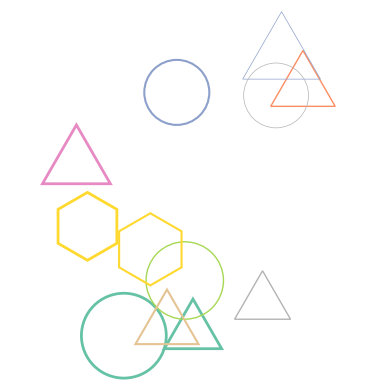[{"shape": "triangle", "thickness": 2, "radius": 0.43, "center": [0.501, 0.137]}, {"shape": "circle", "thickness": 2, "radius": 0.55, "center": [0.322, 0.128]}, {"shape": "triangle", "thickness": 1, "radius": 0.48, "center": [0.787, 0.772]}, {"shape": "circle", "thickness": 1.5, "radius": 0.42, "center": [0.459, 0.76]}, {"shape": "triangle", "thickness": 0.5, "radius": 0.58, "center": [0.731, 0.853]}, {"shape": "triangle", "thickness": 2, "radius": 0.51, "center": [0.198, 0.574]}, {"shape": "circle", "thickness": 1, "radius": 0.5, "center": [0.48, 0.271]}, {"shape": "hexagon", "thickness": 2, "radius": 0.44, "center": [0.227, 0.412]}, {"shape": "hexagon", "thickness": 1.5, "radius": 0.47, "center": [0.39, 0.352]}, {"shape": "triangle", "thickness": 1.5, "radius": 0.47, "center": [0.434, 0.153]}, {"shape": "triangle", "thickness": 1, "radius": 0.42, "center": [0.682, 0.213]}, {"shape": "circle", "thickness": 0.5, "radius": 0.42, "center": [0.717, 0.752]}]